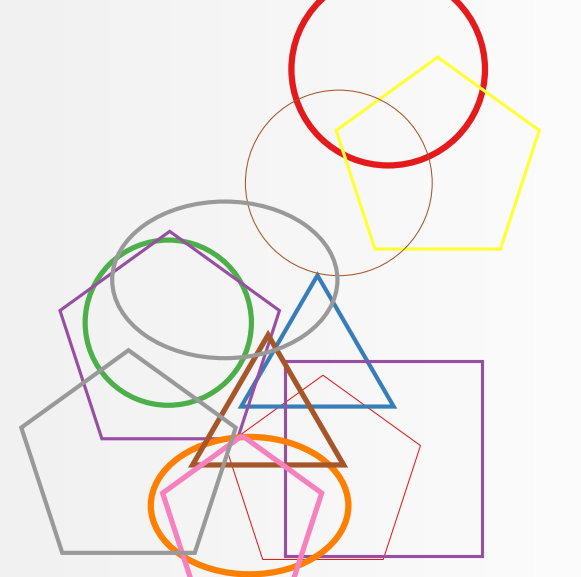[{"shape": "pentagon", "thickness": 0.5, "radius": 0.88, "center": [0.556, 0.173]}, {"shape": "circle", "thickness": 3, "radius": 0.83, "center": [0.668, 0.879]}, {"shape": "triangle", "thickness": 2, "radius": 0.76, "center": [0.546, 0.371]}, {"shape": "circle", "thickness": 2.5, "radius": 0.72, "center": [0.29, 0.44]}, {"shape": "square", "thickness": 1.5, "radius": 0.85, "center": [0.66, 0.205]}, {"shape": "pentagon", "thickness": 1.5, "radius": 0.99, "center": [0.292, 0.4]}, {"shape": "oval", "thickness": 3, "radius": 0.85, "center": [0.429, 0.124]}, {"shape": "pentagon", "thickness": 1.5, "radius": 0.92, "center": [0.753, 0.716]}, {"shape": "circle", "thickness": 0.5, "radius": 0.8, "center": [0.583, 0.682]}, {"shape": "triangle", "thickness": 2.5, "radius": 0.75, "center": [0.461, 0.269]}, {"shape": "pentagon", "thickness": 2.5, "radius": 0.72, "center": [0.417, 0.101]}, {"shape": "oval", "thickness": 2, "radius": 0.97, "center": [0.387, 0.515]}, {"shape": "pentagon", "thickness": 2, "radius": 0.97, "center": [0.221, 0.199]}]